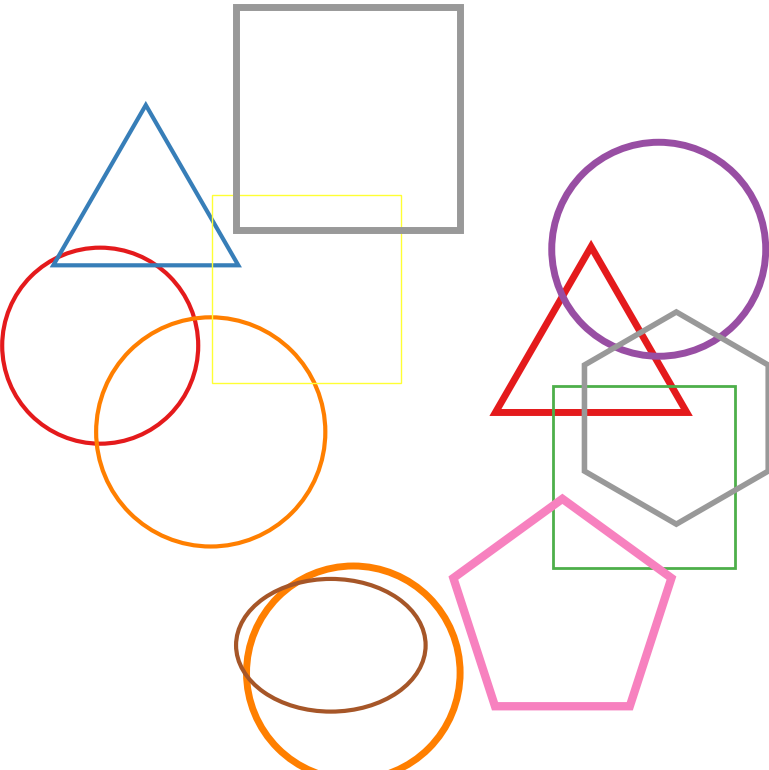[{"shape": "circle", "thickness": 1.5, "radius": 0.64, "center": [0.13, 0.551]}, {"shape": "triangle", "thickness": 2.5, "radius": 0.72, "center": [0.768, 0.536]}, {"shape": "triangle", "thickness": 1.5, "radius": 0.69, "center": [0.189, 0.725]}, {"shape": "square", "thickness": 1, "radius": 0.59, "center": [0.837, 0.381]}, {"shape": "circle", "thickness": 2.5, "radius": 0.69, "center": [0.856, 0.676]}, {"shape": "circle", "thickness": 2.5, "radius": 0.69, "center": [0.459, 0.126]}, {"shape": "circle", "thickness": 1.5, "radius": 0.74, "center": [0.274, 0.439]}, {"shape": "square", "thickness": 0.5, "radius": 0.61, "center": [0.398, 0.625]}, {"shape": "oval", "thickness": 1.5, "radius": 0.62, "center": [0.43, 0.162]}, {"shape": "pentagon", "thickness": 3, "radius": 0.74, "center": [0.73, 0.203]}, {"shape": "hexagon", "thickness": 2, "radius": 0.69, "center": [0.878, 0.457]}, {"shape": "square", "thickness": 2.5, "radius": 0.73, "center": [0.452, 0.846]}]